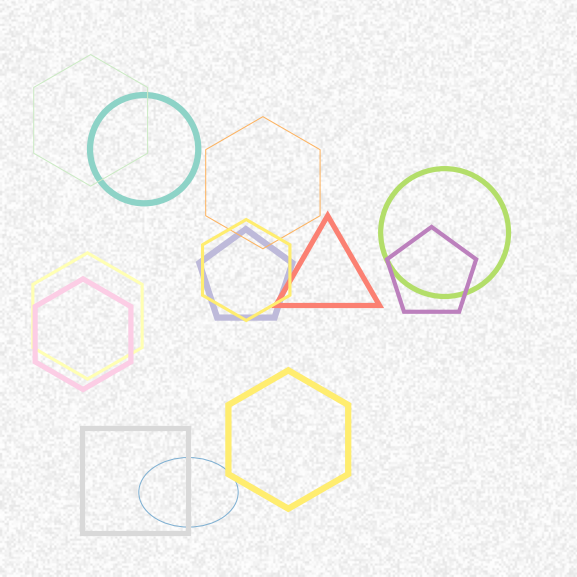[{"shape": "circle", "thickness": 3, "radius": 0.47, "center": [0.25, 0.741]}, {"shape": "hexagon", "thickness": 1.5, "radius": 0.55, "center": [0.152, 0.452]}, {"shape": "pentagon", "thickness": 3, "radius": 0.42, "center": [0.426, 0.518]}, {"shape": "triangle", "thickness": 2.5, "radius": 0.52, "center": [0.567, 0.522]}, {"shape": "oval", "thickness": 0.5, "radius": 0.43, "center": [0.326, 0.147]}, {"shape": "hexagon", "thickness": 0.5, "radius": 0.57, "center": [0.455, 0.683]}, {"shape": "circle", "thickness": 2.5, "radius": 0.55, "center": [0.77, 0.596]}, {"shape": "hexagon", "thickness": 2.5, "radius": 0.48, "center": [0.144, 0.42]}, {"shape": "square", "thickness": 2.5, "radius": 0.46, "center": [0.234, 0.167]}, {"shape": "pentagon", "thickness": 2, "radius": 0.41, "center": [0.747, 0.525]}, {"shape": "hexagon", "thickness": 0.5, "radius": 0.57, "center": [0.157, 0.791]}, {"shape": "hexagon", "thickness": 1.5, "radius": 0.44, "center": [0.426, 0.532]}, {"shape": "hexagon", "thickness": 3, "radius": 0.6, "center": [0.499, 0.238]}]